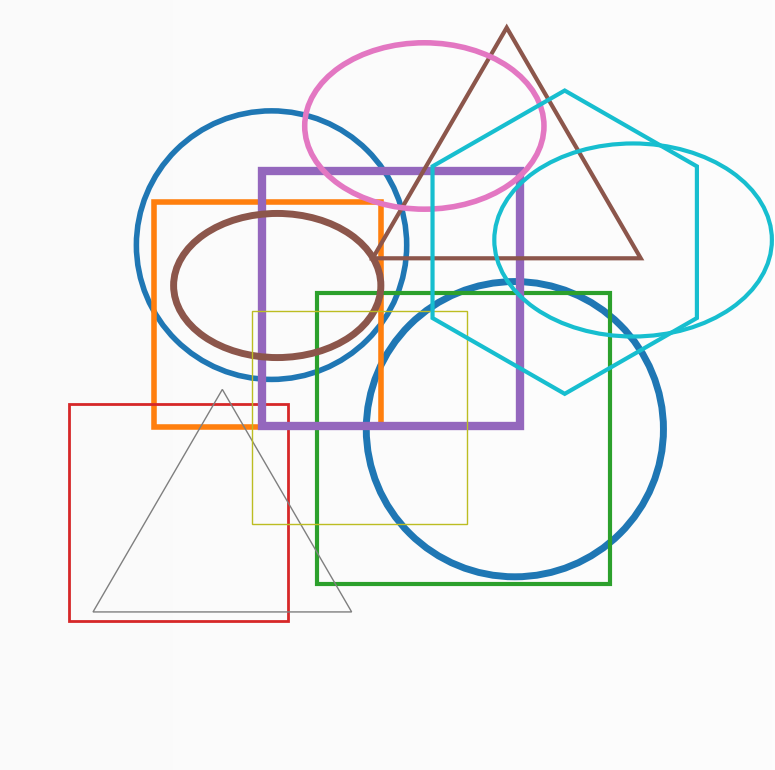[{"shape": "circle", "thickness": 2, "radius": 0.87, "center": [0.35, 0.682]}, {"shape": "circle", "thickness": 2.5, "radius": 0.96, "center": [0.664, 0.443]}, {"shape": "square", "thickness": 2, "radius": 0.73, "center": [0.345, 0.592]}, {"shape": "square", "thickness": 1.5, "radius": 0.95, "center": [0.598, 0.43]}, {"shape": "square", "thickness": 1, "radius": 0.71, "center": [0.23, 0.334]}, {"shape": "square", "thickness": 3, "radius": 0.83, "center": [0.504, 0.612]}, {"shape": "triangle", "thickness": 1.5, "radius": 1.0, "center": [0.654, 0.764]}, {"shape": "oval", "thickness": 2.5, "radius": 0.67, "center": [0.358, 0.629]}, {"shape": "oval", "thickness": 2, "radius": 0.77, "center": [0.548, 0.836]}, {"shape": "triangle", "thickness": 0.5, "radius": 0.96, "center": [0.287, 0.302]}, {"shape": "square", "thickness": 0.5, "radius": 0.69, "center": [0.464, 0.458]}, {"shape": "hexagon", "thickness": 1.5, "radius": 0.98, "center": [0.729, 0.685]}, {"shape": "oval", "thickness": 1.5, "radius": 0.9, "center": [0.817, 0.688]}]